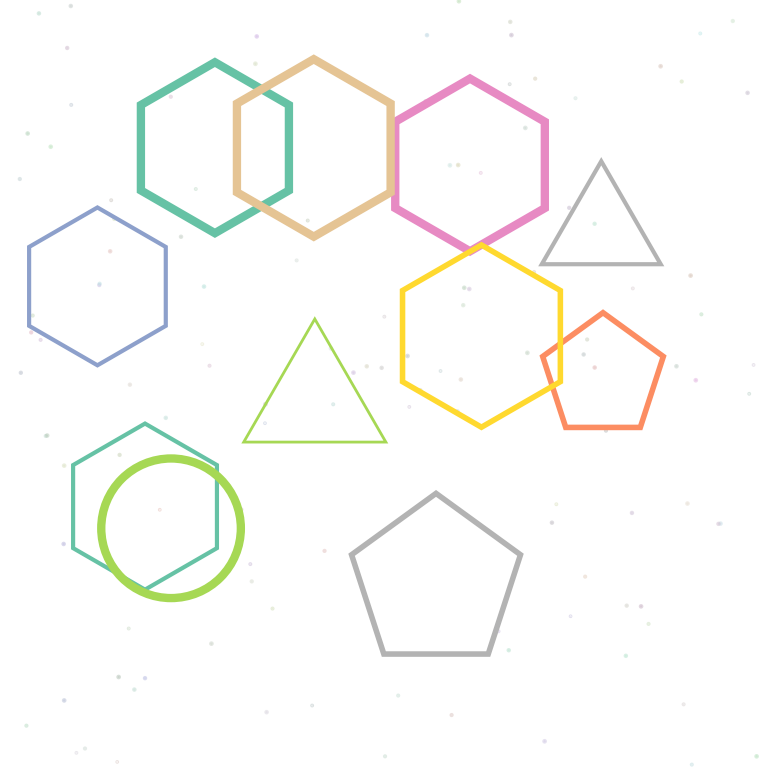[{"shape": "hexagon", "thickness": 3, "radius": 0.55, "center": [0.279, 0.808]}, {"shape": "hexagon", "thickness": 1.5, "radius": 0.54, "center": [0.188, 0.342]}, {"shape": "pentagon", "thickness": 2, "radius": 0.41, "center": [0.783, 0.512]}, {"shape": "hexagon", "thickness": 1.5, "radius": 0.51, "center": [0.127, 0.628]}, {"shape": "hexagon", "thickness": 3, "radius": 0.56, "center": [0.61, 0.786]}, {"shape": "circle", "thickness": 3, "radius": 0.45, "center": [0.222, 0.314]}, {"shape": "triangle", "thickness": 1, "radius": 0.53, "center": [0.409, 0.479]}, {"shape": "hexagon", "thickness": 2, "radius": 0.59, "center": [0.625, 0.564]}, {"shape": "hexagon", "thickness": 3, "radius": 0.58, "center": [0.408, 0.808]}, {"shape": "pentagon", "thickness": 2, "radius": 0.58, "center": [0.566, 0.244]}, {"shape": "triangle", "thickness": 1.5, "radius": 0.45, "center": [0.781, 0.701]}]